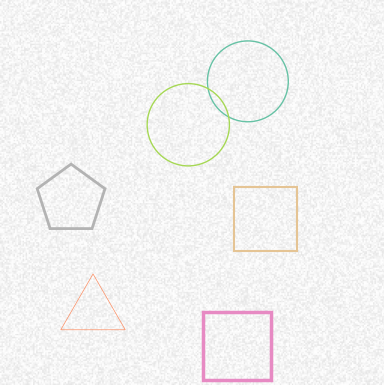[{"shape": "circle", "thickness": 1, "radius": 0.52, "center": [0.644, 0.789]}, {"shape": "triangle", "thickness": 0.5, "radius": 0.48, "center": [0.242, 0.192]}, {"shape": "square", "thickness": 2.5, "radius": 0.45, "center": [0.615, 0.101]}, {"shape": "circle", "thickness": 1, "radius": 0.53, "center": [0.489, 0.676]}, {"shape": "square", "thickness": 1.5, "radius": 0.41, "center": [0.69, 0.431]}, {"shape": "pentagon", "thickness": 2, "radius": 0.46, "center": [0.185, 0.481]}]